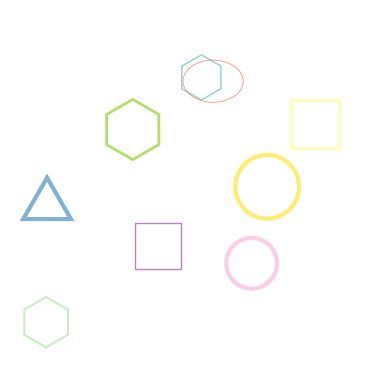[{"shape": "hexagon", "thickness": 1, "radius": 0.29, "center": [0.523, 0.799]}, {"shape": "square", "thickness": 2, "radius": 0.31, "center": [0.819, 0.677]}, {"shape": "oval", "thickness": 0.5, "radius": 0.39, "center": [0.554, 0.789]}, {"shape": "triangle", "thickness": 3, "radius": 0.36, "center": [0.122, 0.467]}, {"shape": "hexagon", "thickness": 2, "radius": 0.39, "center": [0.345, 0.664]}, {"shape": "circle", "thickness": 3, "radius": 0.33, "center": [0.654, 0.316]}, {"shape": "square", "thickness": 1, "radius": 0.3, "center": [0.41, 0.36]}, {"shape": "hexagon", "thickness": 1.5, "radius": 0.33, "center": [0.12, 0.163]}, {"shape": "circle", "thickness": 3, "radius": 0.41, "center": [0.694, 0.515]}]